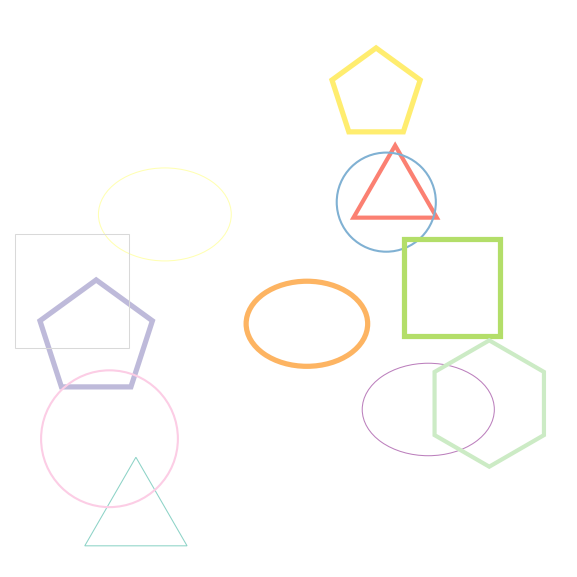[{"shape": "triangle", "thickness": 0.5, "radius": 0.51, "center": [0.235, 0.105]}, {"shape": "oval", "thickness": 0.5, "radius": 0.58, "center": [0.285, 0.628]}, {"shape": "pentagon", "thickness": 2.5, "radius": 0.51, "center": [0.167, 0.412]}, {"shape": "triangle", "thickness": 2, "radius": 0.42, "center": [0.684, 0.664]}, {"shape": "circle", "thickness": 1, "radius": 0.43, "center": [0.669, 0.649]}, {"shape": "oval", "thickness": 2.5, "radius": 0.53, "center": [0.531, 0.439]}, {"shape": "square", "thickness": 2.5, "radius": 0.42, "center": [0.783, 0.501]}, {"shape": "circle", "thickness": 1, "radius": 0.59, "center": [0.19, 0.239]}, {"shape": "square", "thickness": 0.5, "radius": 0.49, "center": [0.125, 0.495]}, {"shape": "oval", "thickness": 0.5, "radius": 0.57, "center": [0.742, 0.29]}, {"shape": "hexagon", "thickness": 2, "radius": 0.55, "center": [0.847, 0.3]}, {"shape": "pentagon", "thickness": 2.5, "radius": 0.4, "center": [0.651, 0.836]}]